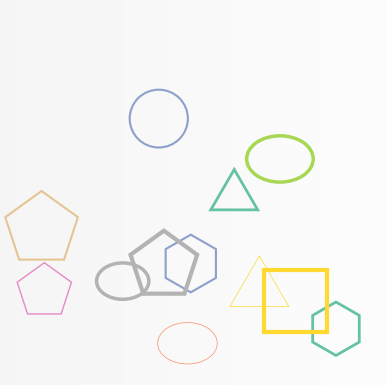[{"shape": "hexagon", "thickness": 2, "radius": 0.35, "center": [0.867, 0.146]}, {"shape": "triangle", "thickness": 2, "radius": 0.35, "center": [0.604, 0.49]}, {"shape": "oval", "thickness": 0.5, "radius": 0.38, "center": [0.484, 0.108]}, {"shape": "hexagon", "thickness": 1.5, "radius": 0.37, "center": [0.492, 0.316]}, {"shape": "circle", "thickness": 1.5, "radius": 0.38, "center": [0.41, 0.692]}, {"shape": "pentagon", "thickness": 1, "radius": 0.37, "center": [0.114, 0.244]}, {"shape": "oval", "thickness": 2.5, "radius": 0.43, "center": [0.722, 0.587]}, {"shape": "triangle", "thickness": 0.5, "radius": 0.44, "center": [0.669, 0.248]}, {"shape": "square", "thickness": 3, "radius": 0.4, "center": [0.763, 0.219]}, {"shape": "pentagon", "thickness": 1.5, "radius": 0.49, "center": [0.107, 0.405]}, {"shape": "oval", "thickness": 2.5, "radius": 0.34, "center": [0.317, 0.27]}, {"shape": "pentagon", "thickness": 3, "radius": 0.45, "center": [0.423, 0.31]}]